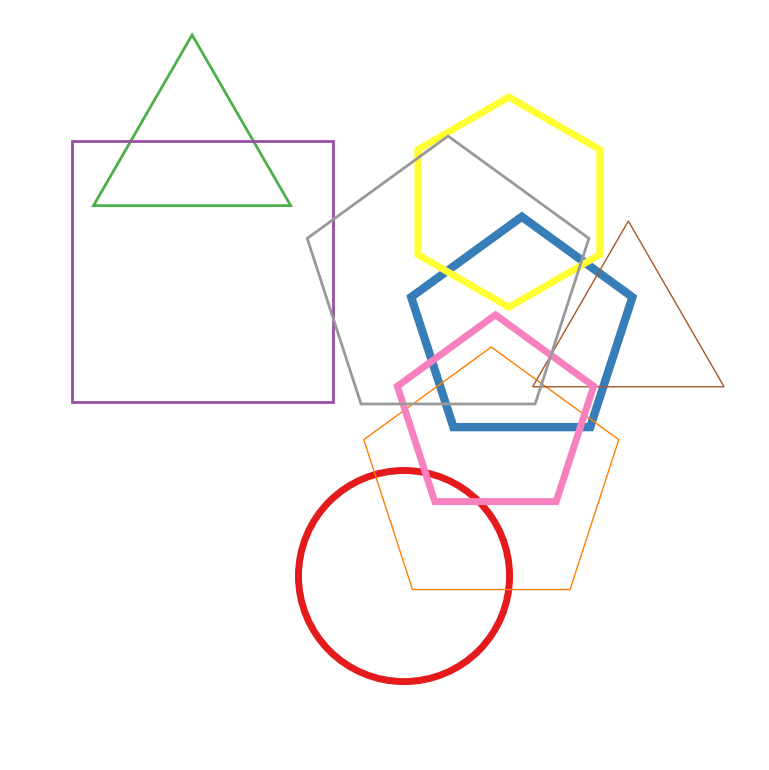[{"shape": "circle", "thickness": 2.5, "radius": 0.69, "center": [0.525, 0.252]}, {"shape": "pentagon", "thickness": 3, "radius": 0.76, "center": [0.678, 0.567]}, {"shape": "triangle", "thickness": 1, "radius": 0.74, "center": [0.249, 0.807]}, {"shape": "square", "thickness": 1, "radius": 0.85, "center": [0.263, 0.648]}, {"shape": "pentagon", "thickness": 0.5, "radius": 0.87, "center": [0.638, 0.375]}, {"shape": "hexagon", "thickness": 2.5, "radius": 0.68, "center": [0.661, 0.737]}, {"shape": "triangle", "thickness": 0.5, "radius": 0.72, "center": [0.816, 0.569]}, {"shape": "pentagon", "thickness": 2.5, "radius": 0.67, "center": [0.643, 0.457]}, {"shape": "pentagon", "thickness": 1, "radius": 0.96, "center": [0.582, 0.631]}]